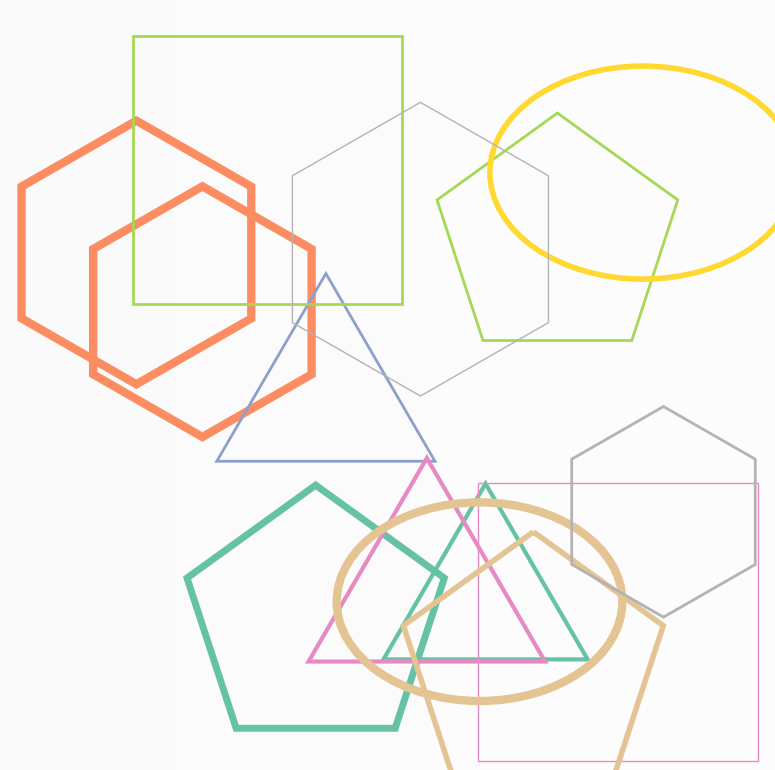[{"shape": "triangle", "thickness": 1.5, "radius": 0.76, "center": [0.627, 0.22]}, {"shape": "pentagon", "thickness": 2.5, "radius": 0.87, "center": [0.407, 0.195]}, {"shape": "hexagon", "thickness": 3, "radius": 0.81, "center": [0.261, 0.595]}, {"shape": "hexagon", "thickness": 3, "radius": 0.86, "center": [0.176, 0.672]}, {"shape": "triangle", "thickness": 1, "radius": 0.81, "center": [0.42, 0.482]}, {"shape": "square", "thickness": 0.5, "radius": 0.9, "center": [0.797, 0.193]}, {"shape": "triangle", "thickness": 1.5, "radius": 0.88, "center": [0.551, 0.229]}, {"shape": "square", "thickness": 1, "radius": 0.87, "center": [0.345, 0.779]}, {"shape": "pentagon", "thickness": 1, "radius": 0.82, "center": [0.719, 0.69]}, {"shape": "oval", "thickness": 2, "radius": 0.99, "center": [0.83, 0.776]}, {"shape": "oval", "thickness": 3, "radius": 0.92, "center": [0.619, 0.219]}, {"shape": "pentagon", "thickness": 2, "radius": 0.88, "center": [0.688, 0.133]}, {"shape": "hexagon", "thickness": 1, "radius": 0.68, "center": [0.856, 0.335]}, {"shape": "hexagon", "thickness": 0.5, "radius": 0.95, "center": [0.542, 0.676]}]